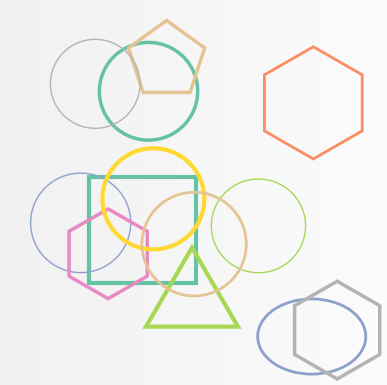[{"shape": "square", "thickness": 3, "radius": 0.69, "center": [0.367, 0.403]}, {"shape": "circle", "thickness": 2.5, "radius": 0.63, "center": [0.383, 0.763]}, {"shape": "hexagon", "thickness": 2, "radius": 0.73, "center": [0.809, 0.733]}, {"shape": "oval", "thickness": 2, "radius": 0.7, "center": [0.804, 0.126]}, {"shape": "circle", "thickness": 1, "radius": 0.65, "center": [0.208, 0.421]}, {"shape": "hexagon", "thickness": 2.5, "radius": 0.58, "center": [0.279, 0.341]}, {"shape": "circle", "thickness": 1, "radius": 0.61, "center": [0.667, 0.413]}, {"shape": "triangle", "thickness": 3, "radius": 0.68, "center": [0.495, 0.22]}, {"shape": "circle", "thickness": 3, "radius": 0.66, "center": [0.396, 0.483]}, {"shape": "pentagon", "thickness": 2.5, "radius": 0.52, "center": [0.43, 0.844]}, {"shape": "circle", "thickness": 2, "radius": 0.67, "center": [0.501, 0.366]}, {"shape": "circle", "thickness": 1, "radius": 0.58, "center": [0.246, 0.782]}, {"shape": "hexagon", "thickness": 2.5, "radius": 0.63, "center": [0.87, 0.143]}]